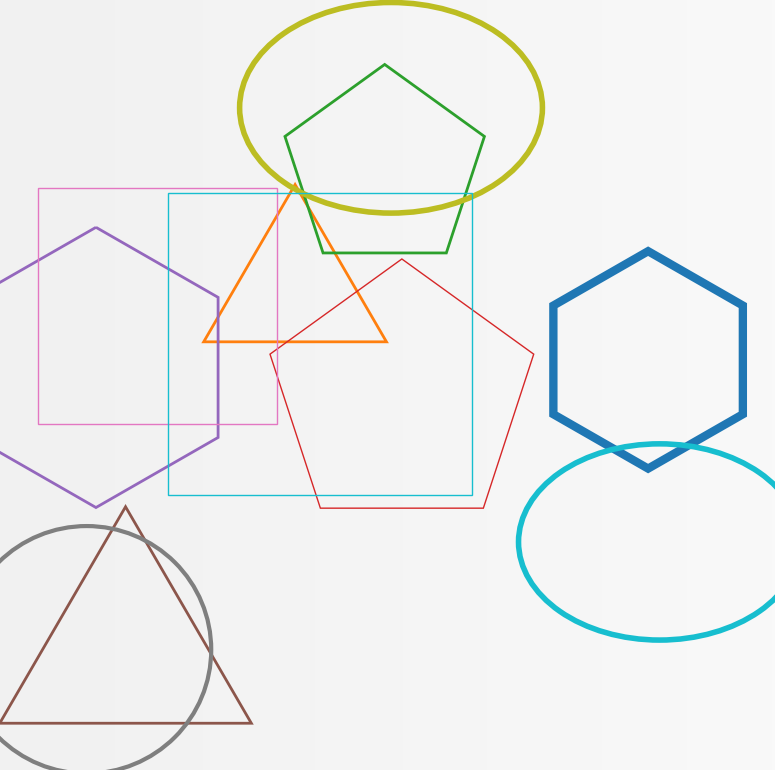[{"shape": "hexagon", "thickness": 3, "radius": 0.71, "center": [0.836, 0.533]}, {"shape": "triangle", "thickness": 1, "radius": 0.68, "center": [0.381, 0.624]}, {"shape": "pentagon", "thickness": 1, "radius": 0.68, "center": [0.496, 0.781]}, {"shape": "pentagon", "thickness": 0.5, "radius": 0.89, "center": [0.519, 0.485]}, {"shape": "hexagon", "thickness": 1, "radius": 0.91, "center": [0.124, 0.523]}, {"shape": "triangle", "thickness": 1, "radius": 0.94, "center": [0.162, 0.154]}, {"shape": "square", "thickness": 0.5, "radius": 0.77, "center": [0.203, 0.603]}, {"shape": "circle", "thickness": 1.5, "radius": 0.8, "center": [0.112, 0.156]}, {"shape": "oval", "thickness": 2, "radius": 0.98, "center": [0.505, 0.86]}, {"shape": "oval", "thickness": 2, "radius": 0.91, "center": [0.851, 0.296]}, {"shape": "square", "thickness": 0.5, "radius": 0.98, "center": [0.413, 0.553]}]